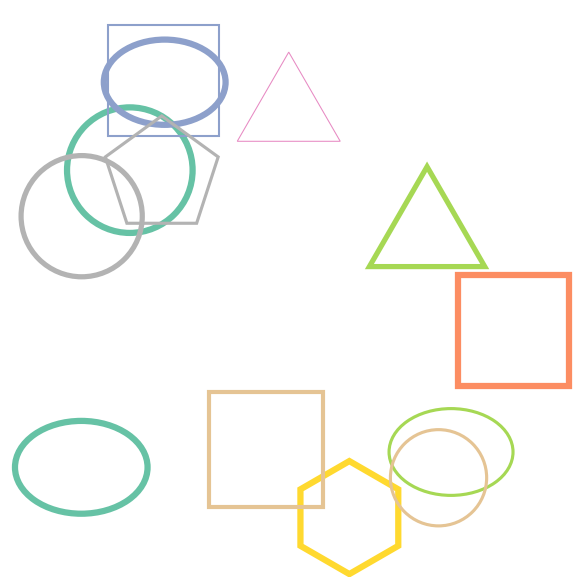[{"shape": "circle", "thickness": 3, "radius": 0.54, "center": [0.225, 0.705]}, {"shape": "oval", "thickness": 3, "radius": 0.57, "center": [0.141, 0.19]}, {"shape": "square", "thickness": 3, "radius": 0.48, "center": [0.889, 0.426]}, {"shape": "square", "thickness": 1, "radius": 0.48, "center": [0.283, 0.86]}, {"shape": "oval", "thickness": 3, "radius": 0.53, "center": [0.285, 0.857]}, {"shape": "triangle", "thickness": 0.5, "radius": 0.51, "center": [0.5, 0.806]}, {"shape": "oval", "thickness": 1.5, "radius": 0.54, "center": [0.781, 0.216]}, {"shape": "triangle", "thickness": 2.5, "radius": 0.58, "center": [0.74, 0.595]}, {"shape": "hexagon", "thickness": 3, "radius": 0.49, "center": [0.605, 0.103]}, {"shape": "square", "thickness": 2, "radius": 0.49, "center": [0.461, 0.221]}, {"shape": "circle", "thickness": 1.5, "radius": 0.42, "center": [0.759, 0.172]}, {"shape": "pentagon", "thickness": 1.5, "radius": 0.51, "center": [0.28, 0.696]}, {"shape": "circle", "thickness": 2.5, "radius": 0.52, "center": [0.141, 0.625]}]